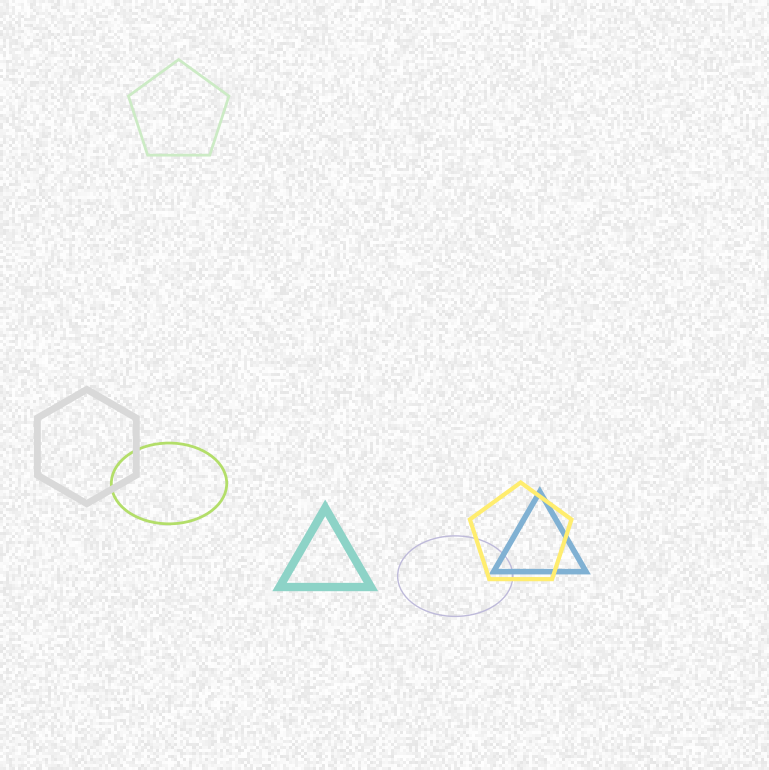[{"shape": "triangle", "thickness": 3, "radius": 0.34, "center": [0.422, 0.272]}, {"shape": "oval", "thickness": 0.5, "radius": 0.37, "center": [0.591, 0.252]}, {"shape": "triangle", "thickness": 2, "radius": 0.35, "center": [0.701, 0.292]}, {"shape": "oval", "thickness": 1, "radius": 0.37, "center": [0.22, 0.372]}, {"shape": "hexagon", "thickness": 2.5, "radius": 0.37, "center": [0.113, 0.42]}, {"shape": "pentagon", "thickness": 1, "radius": 0.34, "center": [0.232, 0.854]}, {"shape": "pentagon", "thickness": 1.5, "radius": 0.35, "center": [0.676, 0.304]}]